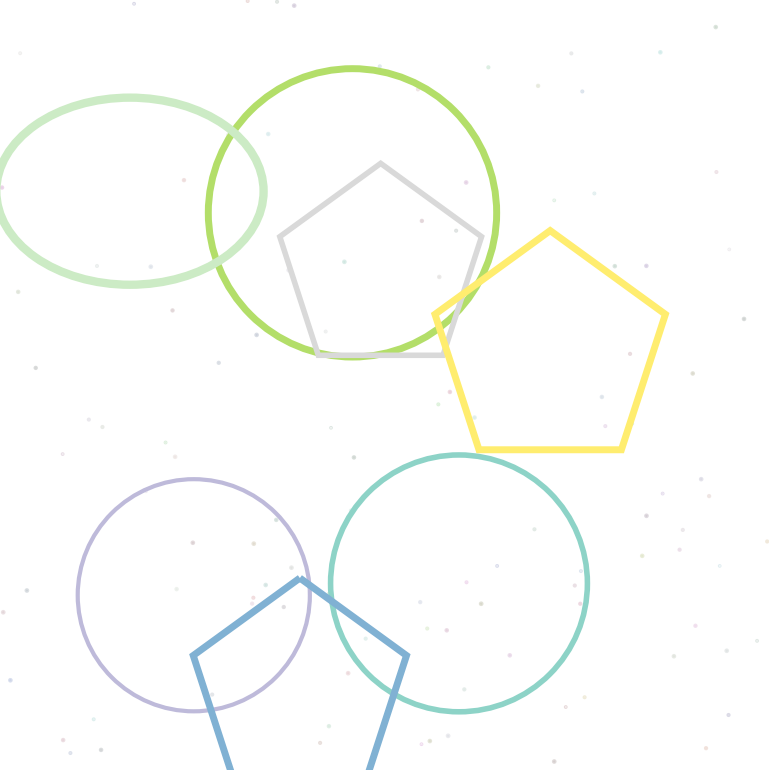[{"shape": "circle", "thickness": 2, "radius": 0.83, "center": [0.596, 0.242]}, {"shape": "circle", "thickness": 1.5, "radius": 0.75, "center": [0.252, 0.227]}, {"shape": "pentagon", "thickness": 2.5, "radius": 0.73, "center": [0.389, 0.104]}, {"shape": "circle", "thickness": 2.5, "radius": 0.94, "center": [0.458, 0.724]}, {"shape": "pentagon", "thickness": 2, "radius": 0.69, "center": [0.494, 0.65]}, {"shape": "oval", "thickness": 3, "radius": 0.87, "center": [0.169, 0.752]}, {"shape": "pentagon", "thickness": 2.5, "radius": 0.79, "center": [0.715, 0.543]}]